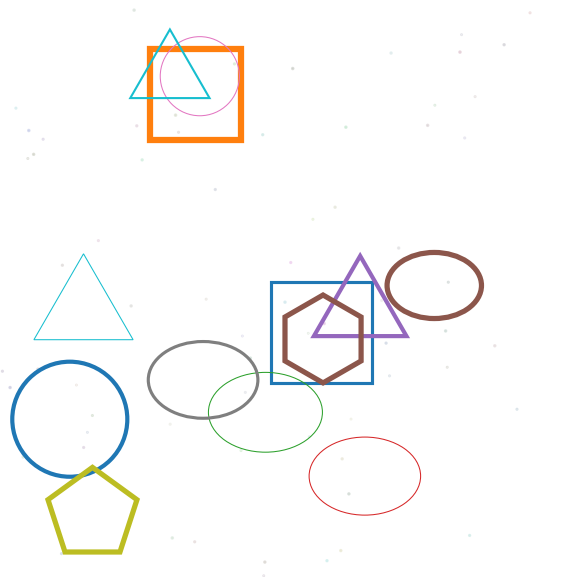[{"shape": "circle", "thickness": 2, "radius": 0.5, "center": [0.121, 0.273]}, {"shape": "square", "thickness": 1.5, "radius": 0.43, "center": [0.557, 0.423]}, {"shape": "square", "thickness": 3, "radius": 0.39, "center": [0.339, 0.835]}, {"shape": "oval", "thickness": 0.5, "radius": 0.49, "center": [0.46, 0.285]}, {"shape": "oval", "thickness": 0.5, "radius": 0.48, "center": [0.632, 0.175]}, {"shape": "triangle", "thickness": 2, "radius": 0.46, "center": [0.624, 0.463]}, {"shape": "hexagon", "thickness": 2.5, "radius": 0.38, "center": [0.559, 0.412]}, {"shape": "oval", "thickness": 2.5, "radius": 0.41, "center": [0.752, 0.505]}, {"shape": "circle", "thickness": 0.5, "radius": 0.34, "center": [0.346, 0.867]}, {"shape": "oval", "thickness": 1.5, "radius": 0.47, "center": [0.352, 0.341]}, {"shape": "pentagon", "thickness": 2.5, "radius": 0.4, "center": [0.16, 0.109]}, {"shape": "triangle", "thickness": 0.5, "radius": 0.5, "center": [0.145, 0.46]}, {"shape": "triangle", "thickness": 1, "radius": 0.4, "center": [0.294, 0.869]}]